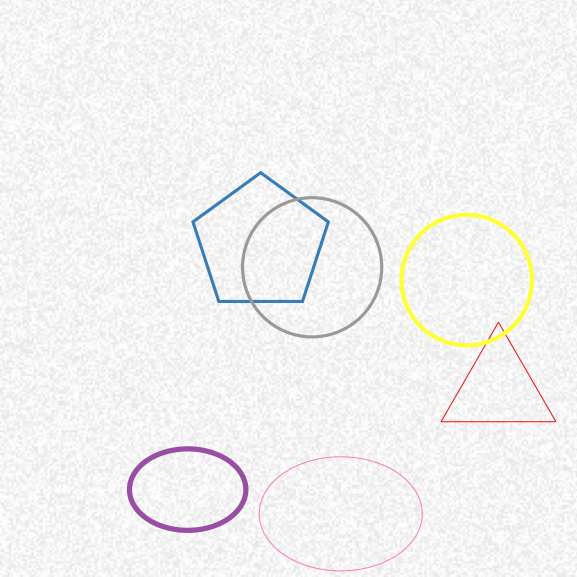[{"shape": "triangle", "thickness": 0.5, "radius": 0.57, "center": [0.863, 0.326]}, {"shape": "pentagon", "thickness": 1.5, "radius": 0.62, "center": [0.451, 0.577]}, {"shape": "oval", "thickness": 2.5, "radius": 0.5, "center": [0.325, 0.151]}, {"shape": "circle", "thickness": 2, "radius": 0.57, "center": [0.808, 0.514]}, {"shape": "oval", "thickness": 0.5, "radius": 0.71, "center": [0.59, 0.109]}, {"shape": "circle", "thickness": 1.5, "radius": 0.6, "center": [0.54, 0.536]}]